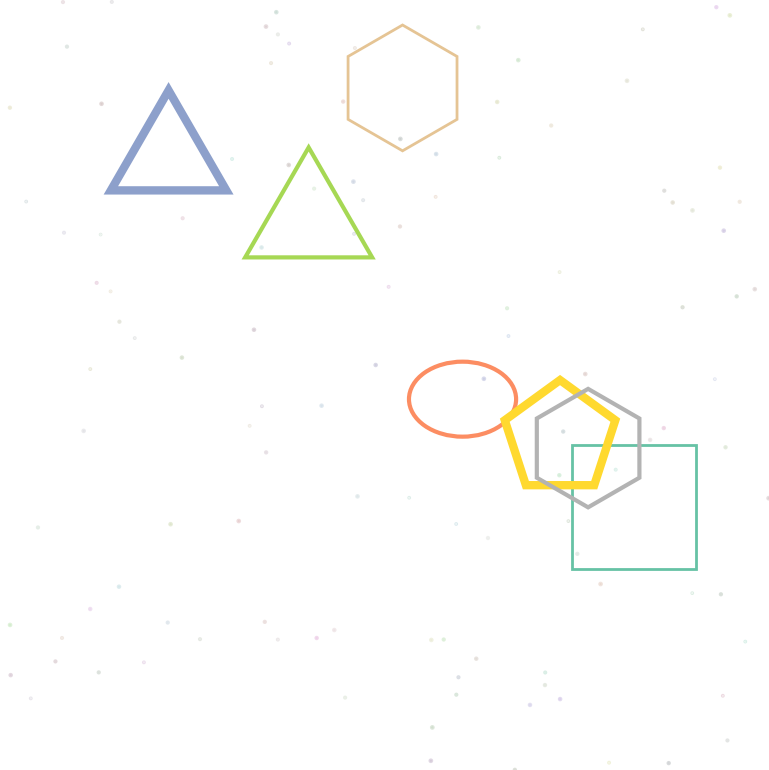[{"shape": "square", "thickness": 1, "radius": 0.4, "center": [0.823, 0.341]}, {"shape": "oval", "thickness": 1.5, "radius": 0.35, "center": [0.601, 0.482]}, {"shape": "triangle", "thickness": 3, "radius": 0.43, "center": [0.219, 0.796]}, {"shape": "triangle", "thickness": 1.5, "radius": 0.48, "center": [0.401, 0.713]}, {"shape": "pentagon", "thickness": 3, "radius": 0.38, "center": [0.727, 0.431]}, {"shape": "hexagon", "thickness": 1, "radius": 0.41, "center": [0.523, 0.886]}, {"shape": "hexagon", "thickness": 1.5, "radius": 0.38, "center": [0.764, 0.418]}]